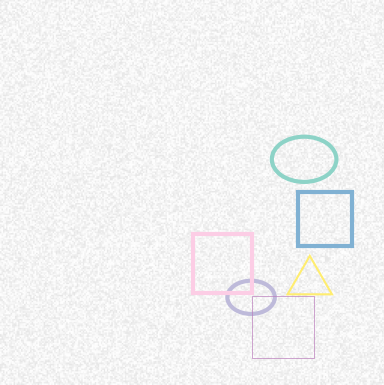[{"shape": "oval", "thickness": 3, "radius": 0.42, "center": [0.79, 0.586]}, {"shape": "oval", "thickness": 3, "radius": 0.31, "center": [0.652, 0.228]}, {"shape": "square", "thickness": 3, "radius": 0.35, "center": [0.843, 0.431]}, {"shape": "square", "thickness": 3, "radius": 0.38, "center": [0.578, 0.315]}, {"shape": "square", "thickness": 0.5, "radius": 0.4, "center": [0.735, 0.151]}, {"shape": "triangle", "thickness": 1.5, "radius": 0.33, "center": [0.805, 0.269]}]